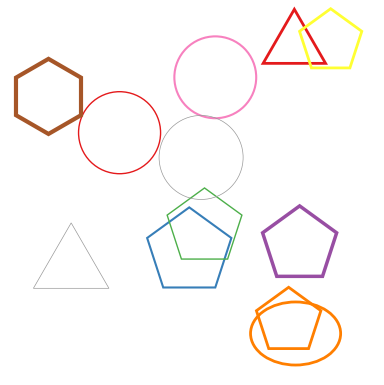[{"shape": "triangle", "thickness": 2, "radius": 0.47, "center": [0.765, 0.882]}, {"shape": "circle", "thickness": 1, "radius": 0.53, "center": [0.311, 0.655]}, {"shape": "pentagon", "thickness": 1.5, "radius": 0.58, "center": [0.492, 0.346]}, {"shape": "pentagon", "thickness": 1, "radius": 0.51, "center": [0.531, 0.41]}, {"shape": "pentagon", "thickness": 2.5, "radius": 0.51, "center": [0.778, 0.364]}, {"shape": "pentagon", "thickness": 2, "radius": 0.44, "center": [0.75, 0.166]}, {"shape": "oval", "thickness": 2, "radius": 0.59, "center": [0.768, 0.134]}, {"shape": "pentagon", "thickness": 2, "radius": 0.42, "center": [0.859, 0.892]}, {"shape": "hexagon", "thickness": 3, "radius": 0.49, "center": [0.126, 0.75]}, {"shape": "circle", "thickness": 1.5, "radius": 0.53, "center": [0.559, 0.799]}, {"shape": "triangle", "thickness": 0.5, "radius": 0.57, "center": [0.185, 0.308]}, {"shape": "circle", "thickness": 0.5, "radius": 0.55, "center": [0.522, 0.591]}]